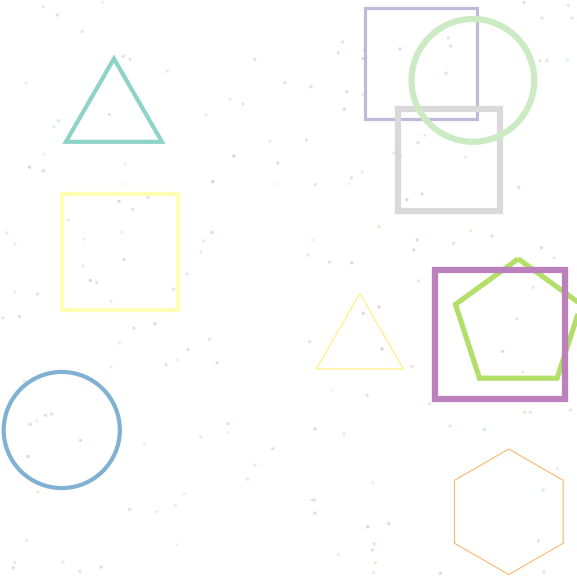[{"shape": "triangle", "thickness": 2, "radius": 0.48, "center": [0.197, 0.802]}, {"shape": "square", "thickness": 2, "radius": 0.5, "center": [0.208, 0.562]}, {"shape": "square", "thickness": 1.5, "radius": 0.48, "center": [0.729, 0.889]}, {"shape": "circle", "thickness": 2, "radius": 0.5, "center": [0.107, 0.255]}, {"shape": "hexagon", "thickness": 0.5, "radius": 0.54, "center": [0.881, 0.113]}, {"shape": "pentagon", "thickness": 2.5, "radius": 0.57, "center": [0.897, 0.437]}, {"shape": "square", "thickness": 3, "radius": 0.44, "center": [0.777, 0.722]}, {"shape": "square", "thickness": 3, "radius": 0.56, "center": [0.866, 0.42]}, {"shape": "circle", "thickness": 3, "radius": 0.53, "center": [0.819, 0.86]}, {"shape": "triangle", "thickness": 0.5, "radius": 0.44, "center": [0.623, 0.404]}]